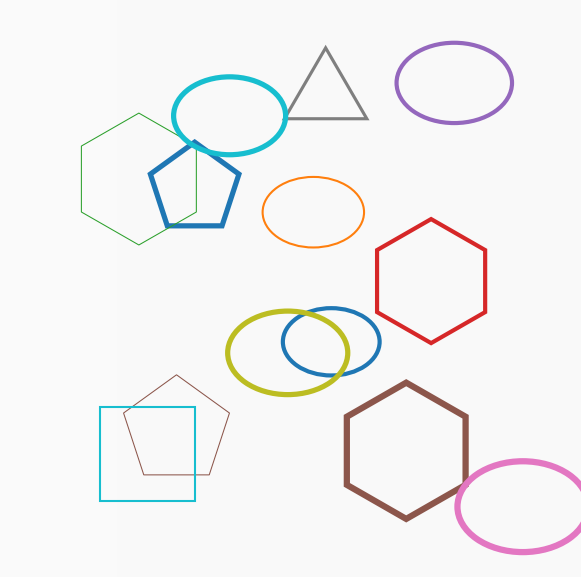[{"shape": "oval", "thickness": 2, "radius": 0.42, "center": [0.57, 0.407]}, {"shape": "pentagon", "thickness": 2.5, "radius": 0.4, "center": [0.335, 0.673]}, {"shape": "oval", "thickness": 1, "radius": 0.44, "center": [0.539, 0.632]}, {"shape": "hexagon", "thickness": 0.5, "radius": 0.57, "center": [0.239, 0.689]}, {"shape": "hexagon", "thickness": 2, "radius": 0.54, "center": [0.742, 0.512]}, {"shape": "oval", "thickness": 2, "radius": 0.5, "center": [0.782, 0.856]}, {"shape": "pentagon", "thickness": 0.5, "radius": 0.48, "center": [0.304, 0.254]}, {"shape": "hexagon", "thickness": 3, "radius": 0.59, "center": [0.699, 0.219]}, {"shape": "oval", "thickness": 3, "radius": 0.56, "center": [0.899, 0.122]}, {"shape": "triangle", "thickness": 1.5, "radius": 0.41, "center": [0.56, 0.834]}, {"shape": "oval", "thickness": 2.5, "radius": 0.52, "center": [0.495, 0.388]}, {"shape": "oval", "thickness": 2.5, "radius": 0.48, "center": [0.395, 0.799]}, {"shape": "square", "thickness": 1, "radius": 0.41, "center": [0.253, 0.213]}]